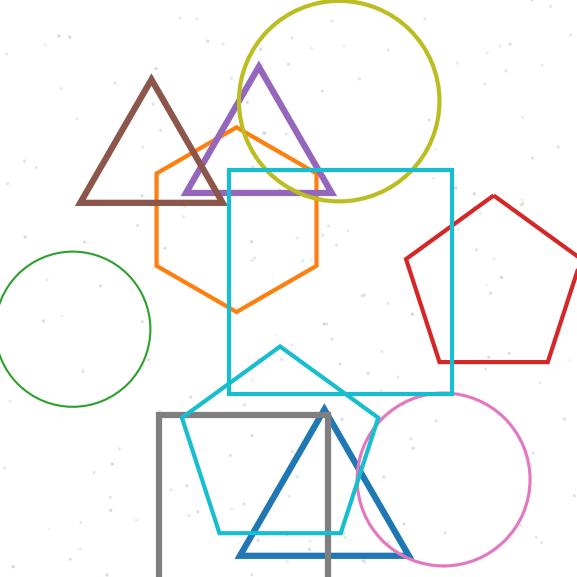[{"shape": "triangle", "thickness": 3, "radius": 0.84, "center": [0.562, 0.121]}, {"shape": "hexagon", "thickness": 2, "radius": 0.8, "center": [0.41, 0.619]}, {"shape": "circle", "thickness": 1, "radius": 0.67, "center": [0.126, 0.429]}, {"shape": "pentagon", "thickness": 2, "radius": 0.8, "center": [0.855, 0.501]}, {"shape": "triangle", "thickness": 3, "radius": 0.73, "center": [0.448, 0.738]}, {"shape": "triangle", "thickness": 3, "radius": 0.71, "center": [0.262, 0.719]}, {"shape": "circle", "thickness": 1.5, "radius": 0.75, "center": [0.768, 0.169]}, {"shape": "square", "thickness": 3, "radius": 0.73, "center": [0.421, 0.135]}, {"shape": "circle", "thickness": 2, "radius": 0.87, "center": [0.587, 0.824]}, {"shape": "pentagon", "thickness": 2, "radius": 0.89, "center": [0.485, 0.22]}, {"shape": "square", "thickness": 2, "radius": 0.97, "center": [0.589, 0.511]}]